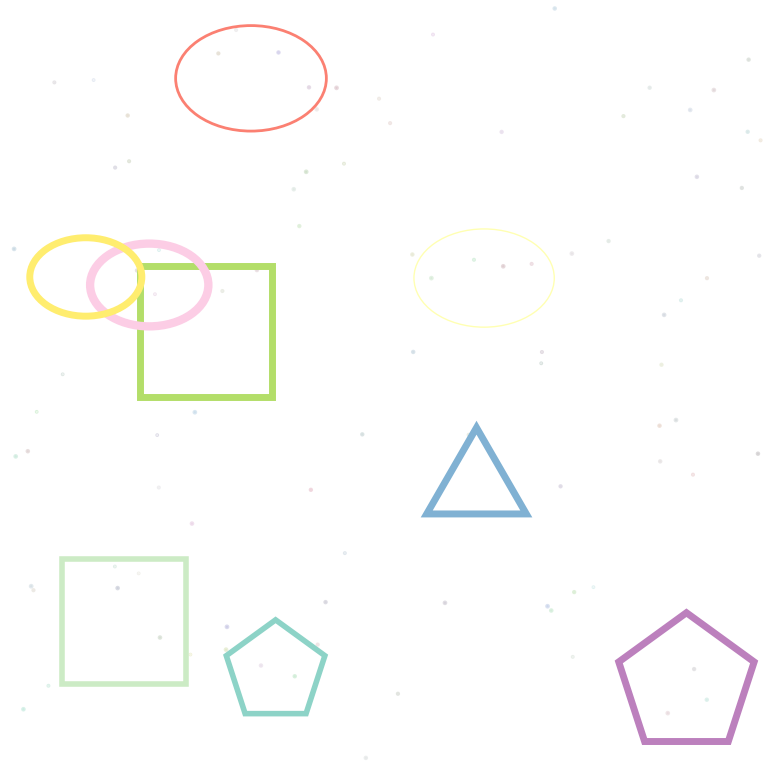[{"shape": "pentagon", "thickness": 2, "radius": 0.34, "center": [0.358, 0.128]}, {"shape": "oval", "thickness": 0.5, "radius": 0.46, "center": [0.629, 0.639]}, {"shape": "oval", "thickness": 1, "radius": 0.49, "center": [0.326, 0.898]}, {"shape": "triangle", "thickness": 2.5, "radius": 0.37, "center": [0.619, 0.37]}, {"shape": "square", "thickness": 2.5, "radius": 0.43, "center": [0.268, 0.569]}, {"shape": "oval", "thickness": 3, "radius": 0.38, "center": [0.194, 0.63]}, {"shape": "pentagon", "thickness": 2.5, "radius": 0.46, "center": [0.891, 0.112]}, {"shape": "square", "thickness": 2, "radius": 0.4, "center": [0.161, 0.193]}, {"shape": "oval", "thickness": 2.5, "radius": 0.36, "center": [0.111, 0.64]}]